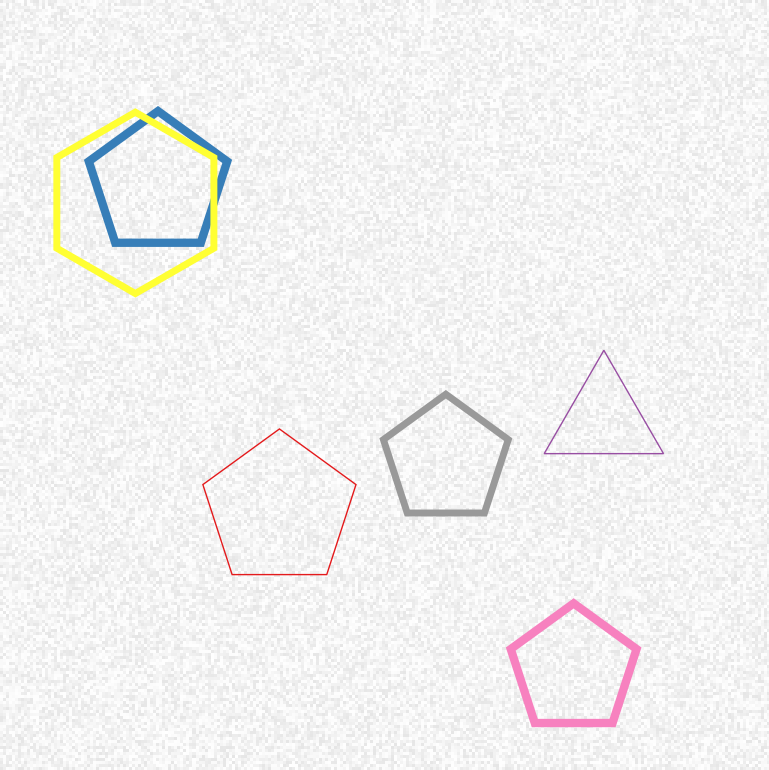[{"shape": "pentagon", "thickness": 0.5, "radius": 0.52, "center": [0.363, 0.338]}, {"shape": "pentagon", "thickness": 3, "radius": 0.47, "center": [0.205, 0.761]}, {"shape": "triangle", "thickness": 0.5, "radius": 0.45, "center": [0.784, 0.456]}, {"shape": "hexagon", "thickness": 2.5, "radius": 0.59, "center": [0.176, 0.737]}, {"shape": "pentagon", "thickness": 3, "radius": 0.43, "center": [0.745, 0.131]}, {"shape": "pentagon", "thickness": 2.5, "radius": 0.43, "center": [0.579, 0.403]}]